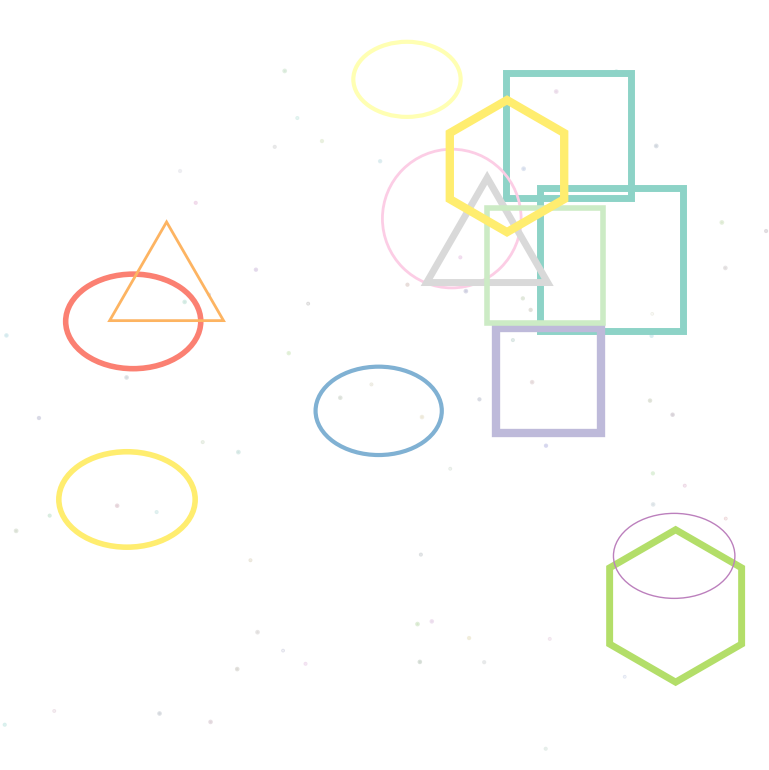[{"shape": "square", "thickness": 2.5, "radius": 0.47, "center": [0.794, 0.663]}, {"shape": "square", "thickness": 2.5, "radius": 0.41, "center": [0.738, 0.824]}, {"shape": "oval", "thickness": 1.5, "radius": 0.35, "center": [0.529, 0.897]}, {"shape": "square", "thickness": 3, "radius": 0.34, "center": [0.713, 0.506]}, {"shape": "oval", "thickness": 2, "radius": 0.44, "center": [0.173, 0.583]}, {"shape": "oval", "thickness": 1.5, "radius": 0.41, "center": [0.492, 0.466]}, {"shape": "triangle", "thickness": 1, "radius": 0.43, "center": [0.216, 0.626]}, {"shape": "hexagon", "thickness": 2.5, "radius": 0.49, "center": [0.877, 0.213]}, {"shape": "circle", "thickness": 1, "radius": 0.45, "center": [0.587, 0.716]}, {"shape": "triangle", "thickness": 2.5, "radius": 0.45, "center": [0.633, 0.678]}, {"shape": "oval", "thickness": 0.5, "radius": 0.39, "center": [0.876, 0.278]}, {"shape": "square", "thickness": 2, "radius": 0.37, "center": [0.708, 0.655]}, {"shape": "oval", "thickness": 2, "radius": 0.44, "center": [0.165, 0.351]}, {"shape": "hexagon", "thickness": 3, "radius": 0.43, "center": [0.658, 0.784]}]